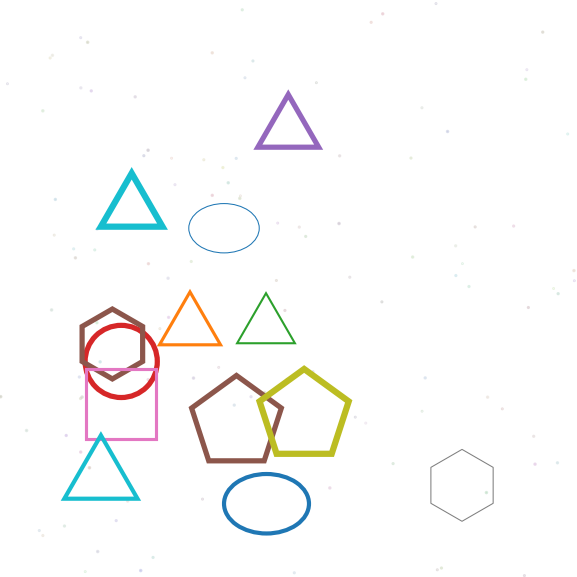[{"shape": "oval", "thickness": 0.5, "radius": 0.31, "center": [0.388, 0.604]}, {"shape": "oval", "thickness": 2, "radius": 0.37, "center": [0.461, 0.127]}, {"shape": "triangle", "thickness": 1.5, "radius": 0.31, "center": [0.329, 0.433]}, {"shape": "triangle", "thickness": 1, "radius": 0.29, "center": [0.461, 0.434]}, {"shape": "circle", "thickness": 2.5, "radius": 0.31, "center": [0.21, 0.373]}, {"shape": "triangle", "thickness": 2.5, "radius": 0.3, "center": [0.499, 0.775]}, {"shape": "pentagon", "thickness": 2.5, "radius": 0.41, "center": [0.409, 0.267]}, {"shape": "hexagon", "thickness": 2.5, "radius": 0.3, "center": [0.195, 0.403]}, {"shape": "square", "thickness": 1.5, "radius": 0.3, "center": [0.21, 0.299]}, {"shape": "hexagon", "thickness": 0.5, "radius": 0.31, "center": [0.8, 0.159]}, {"shape": "pentagon", "thickness": 3, "radius": 0.41, "center": [0.527, 0.279]}, {"shape": "triangle", "thickness": 2, "radius": 0.37, "center": [0.175, 0.172]}, {"shape": "triangle", "thickness": 3, "radius": 0.31, "center": [0.228, 0.637]}]